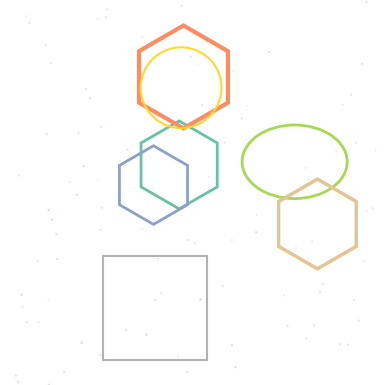[{"shape": "hexagon", "thickness": 2, "radius": 0.57, "center": [0.465, 0.572]}, {"shape": "hexagon", "thickness": 3, "radius": 0.67, "center": [0.477, 0.8]}, {"shape": "hexagon", "thickness": 2, "radius": 0.51, "center": [0.399, 0.519]}, {"shape": "oval", "thickness": 2, "radius": 0.68, "center": [0.765, 0.58]}, {"shape": "circle", "thickness": 1.5, "radius": 0.52, "center": [0.47, 0.772]}, {"shape": "hexagon", "thickness": 2.5, "radius": 0.58, "center": [0.825, 0.418]}, {"shape": "square", "thickness": 1.5, "radius": 0.68, "center": [0.403, 0.2]}]